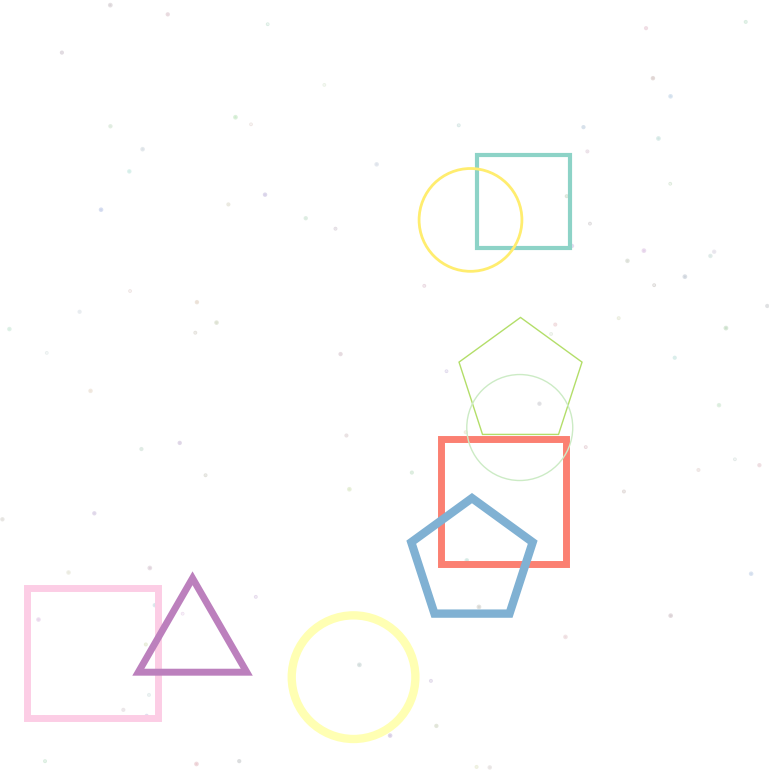[{"shape": "square", "thickness": 1.5, "radius": 0.3, "center": [0.68, 0.738]}, {"shape": "circle", "thickness": 3, "radius": 0.4, "center": [0.459, 0.121]}, {"shape": "square", "thickness": 2.5, "radius": 0.41, "center": [0.654, 0.349]}, {"shape": "pentagon", "thickness": 3, "radius": 0.41, "center": [0.613, 0.27]}, {"shape": "pentagon", "thickness": 0.5, "radius": 0.42, "center": [0.676, 0.504]}, {"shape": "square", "thickness": 2.5, "radius": 0.42, "center": [0.12, 0.152]}, {"shape": "triangle", "thickness": 2.5, "radius": 0.41, "center": [0.25, 0.168]}, {"shape": "circle", "thickness": 0.5, "radius": 0.34, "center": [0.675, 0.445]}, {"shape": "circle", "thickness": 1, "radius": 0.33, "center": [0.611, 0.714]}]